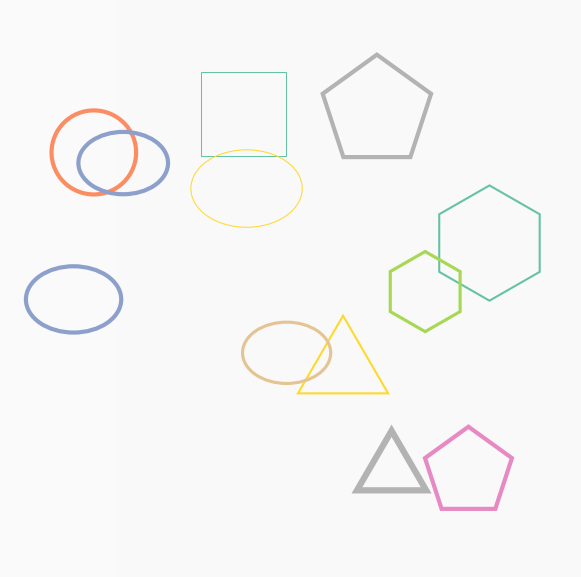[{"shape": "square", "thickness": 0.5, "radius": 0.36, "center": [0.419, 0.801]}, {"shape": "hexagon", "thickness": 1, "radius": 0.5, "center": [0.842, 0.578]}, {"shape": "circle", "thickness": 2, "radius": 0.36, "center": [0.161, 0.735]}, {"shape": "oval", "thickness": 2, "radius": 0.41, "center": [0.127, 0.481]}, {"shape": "oval", "thickness": 2, "radius": 0.39, "center": [0.212, 0.717]}, {"shape": "pentagon", "thickness": 2, "radius": 0.39, "center": [0.806, 0.182]}, {"shape": "hexagon", "thickness": 1.5, "radius": 0.35, "center": [0.731, 0.494]}, {"shape": "triangle", "thickness": 1, "radius": 0.45, "center": [0.59, 0.363]}, {"shape": "oval", "thickness": 0.5, "radius": 0.48, "center": [0.424, 0.673]}, {"shape": "oval", "thickness": 1.5, "radius": 0.38, "center": [0.493, 0.388]}, {"shape": "pentagon", "thickness": 2, "radius": 0.49, "center": [0.648, 0.806]}, {"shape": "triangle", "thickness": 3, "radius": 0.34, "center": [0.674, 0.184]}]